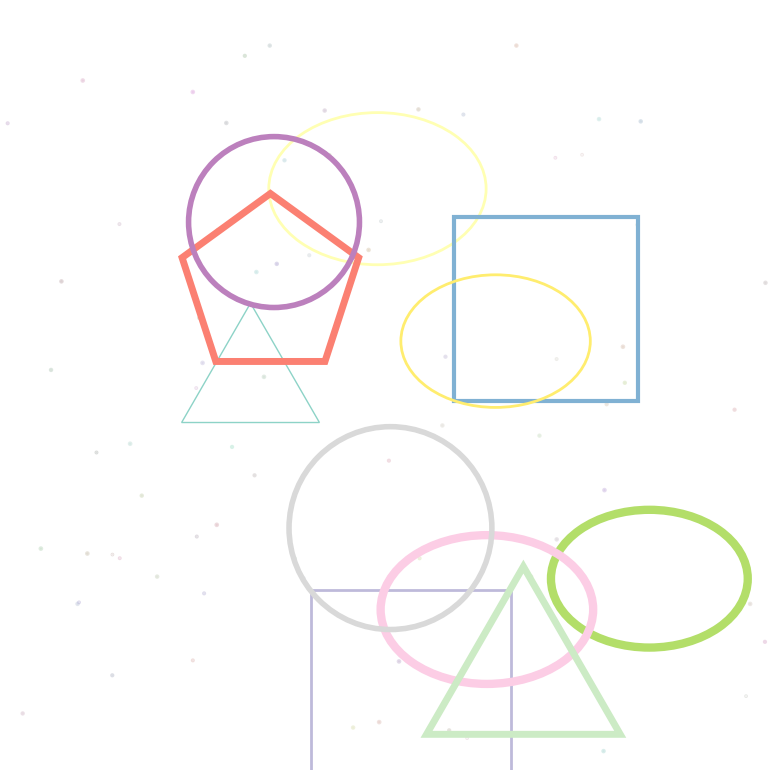[{"shape": "triangle", "thickness": 0.5, "radius": 0.52, "center": [0.325, 0.503]}, {"shape": "oval", "thickness": 1, "radius": 0.71, "center": [0.49, 0.755]}, {"shape": "square", "thickness": 1, "radius": 0.65, "center": [0.534, 0.104]}, {"shape": "pentagon", "thickness": 2.5, "radius": 0.6, "center": [0.351, 0.628]}, {"shape": "square", "thickness": 1.5, "radius": 0.6, "center": [0.709, 0.599]}, {"shape": "oval", "thickness": 3, "radius": 0.64, "center": [0.843, 0.248]}, {"shape": "oval", "thickness": 3, "radius": 0.69, "center": [0.632, 0.208]}, {"shape": "circle", "thickness": 2, "radius": 0.66, "center": [0.507, 0.314]}, {"shape": "circle", "thickness": 2, "radius": 0.55, "center": [0.356, 0.712]}, {"shape": "triangle", "thickness": 2.5, "radius": 0.73, "center": [0.68, 0.119]}, {"shape": "oval", "thickness": 1, "radius": 0.62, "center": [0.644, 0.557]}]